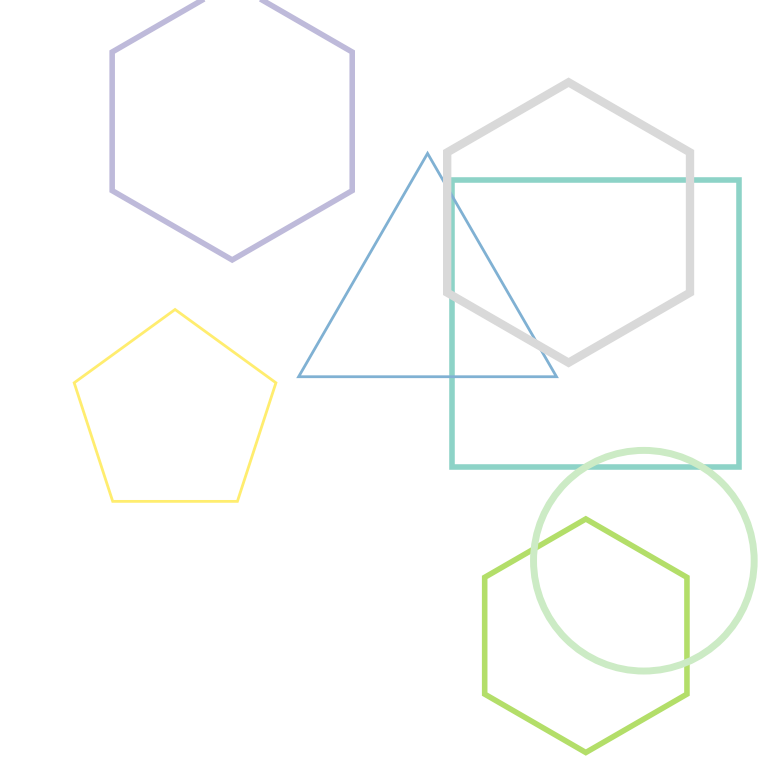[{"shape": "square", "thickness": 2, "radius": 0.93, "center": [0.773, 0.58]}, {"shape": "hexagon", "thickness": 2, "radius": 0.9, "center": [0.302, 0.842]}, {"shape": "triangle", "thickness": 1, "radius": 0.97, "center": [0.555, 0.607]}, {"shape": "hexagon", "thickness": 2, "radius": 0.76, "center": [0.761, 0.174]}, {"shape": "hexagon", "thickness": 3, "radius": 0.91, "center": [0.738, 0.711]}, {"shape": "circle", "thickness": 2.5, "radius": 0.72, "center": [0.836, 0.272]}, {"shape": "pentagon", "thickness": 1, "radius": 0.69, "center": [0.227, 0.46]}]